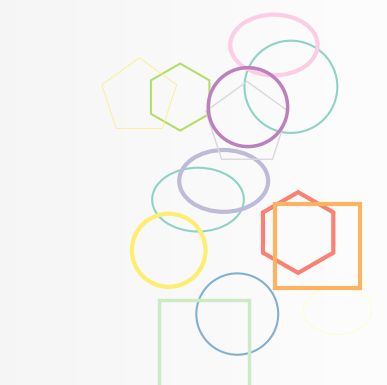[{"shape": "circle", "thickness": 1.5, "radius": 0.6, "center": [0.751, 0.775]}, {"shape": "oval", "thickness": 1.5, "radius": 0.59, "center": [0.511, 0.481]}, {"shape": "oval", "thickness": 0.5, "radius": 0.44, "center": [0.871, 0.193]}, {"shape": "oval", "thickness": 3, "radius": 0.57, "center": [0.577, 0.53]}, {"shape": "hexagon", "thickness": 3, "radius": 0.52, "center": [0.769, 0.396]}, {"shape": "circle", "thickness": 1.5, "radius": 0.53, "center": [0.612, 0.184]}, {"shape": "square", "thickness": 3, "radius": 0.55, "center": [0.82, 0.362]}, {"shape": "hexagon", "thickness": 1.5, "radius": 0.44, "center": [0.465, 0.748]}, {"shape": "oval", "thickness": 3, "radius": 0.56, "center": [0.707, 0.883]}, {"shape": "pentagon", "thickness": 1, "radius": 0.56, "center": [0.637, 0.677]}, {"shape": "circle", "thickness": 2.5, "radius": 0.51, "center": [0.64, 0.722]}, {"shape": "square", "thickness": 2.5, "radius": 0.58, "center": [0.526, 0.103]}, {"shape": "pentagon", "thickness": 0.5, "radius": 0.51, "center": [0.359, 0.749]}, {"shape": "circle", "thickness": 3, "radius": 0.48, "center": [0.435, 0.35]}]